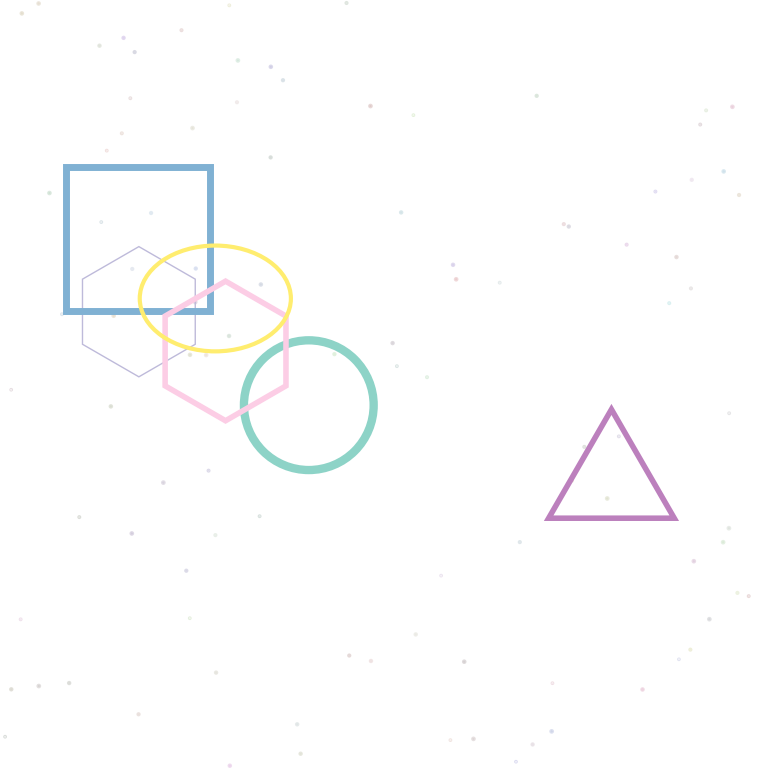[{"shape": "circle", "thickness": 3, "radius": 0.42, "center": [0.401, 0.474]}, {"shape": "hexagon", "thickness": 0.5, "radius": 0.42, "center": [0.18, 0.595]}, {"shape": "square", "thickness": 2.5, "radius": 0.47, "center": [0.18, 0.69]}, {"shape": "hexagon", "thickness": 2, "radius": 0.45, "center": [0.293, 0.544]}, {"shape": "triangle", "thickness": 2, "radius": 0.47, "center": [0.794, 0.374]}, {"shape": "oval", "thickness": 1.5, "radius": 0.49, "center": [0.28, 0.612]}]